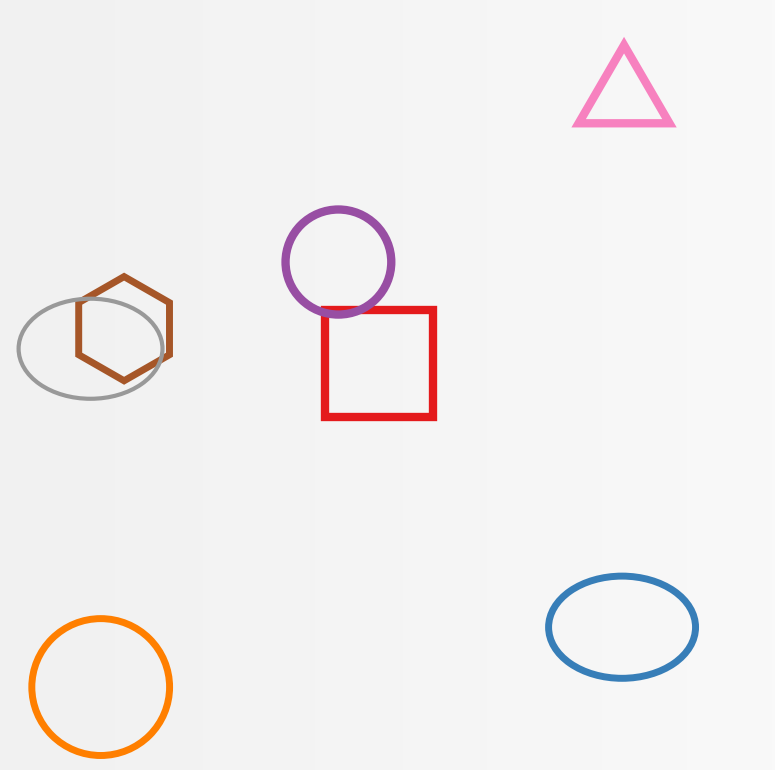[{"shape": "square", "thickness": 3, "radius": 0.35, "center": [0.489, 0.528]}, {"shape": "oval", "thickness": 2.5, "radius": 0.47, "center": [0.803, 0.185]}, {"shape": "circle", "thickness": 3, "radius": 0.34, "center": [0.437, 0.66]}, {"shape": "circle", "thickness": 2.5, "radius": 0.44, "center": [0.13, 0.108]}, {"shape": "hexagon", "thickness": 2.5, "radius": 0.34, "center": [0.16, 0.573]}, {"shape": "triangle", "thickness": 3, "radius": 0.34, "center": [0.805, 0.874]}, {"shape": "oval", "thickness": 1.5, "radius": 0.46, "center": [0.117, 0.547]}]